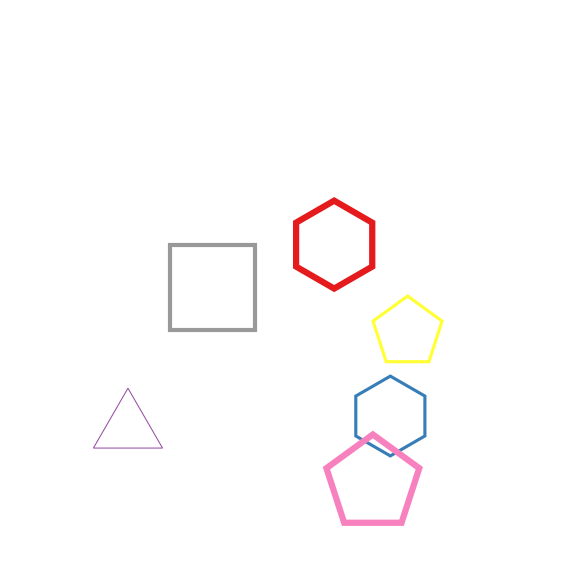[{"shape": "hexagon", "thickness": 3, "radius": 0.38, "center": [0.579, 0.576]}, {"shape": "hexagon", "thickness": 1.5, "radius": 0.35, "center": [0.676, 0.279]}, {"shape": "triangle", "thickness": 0.5, "radius": 0.35, "center": [0.222, 0.258]}, {"shape": "pentagon", "thickness": 1.5, "radius": 0.31, "center": [0.706, 0.424]}, {"shape": "pentagon", "thickness": 3, "radius": 0.42, "center": [0.646, 0.162]}, {"shape": "square", "thickness": 2, "radius": 0.37, "center": [0.368, 0.501]}]